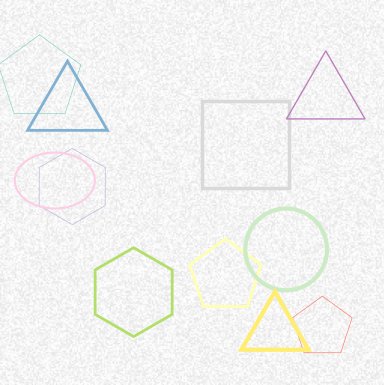[{"shape": "pentagon", "thickness": 0.5, "radius": 0.56, "center": [0.103, 0.797]}, {"shape": "pentagon", "thickness": 2, "radius": 0.49, "center": [0.586, 0.282]}, {"shape": "hexagon", "thickness": 0.5, "radius": 0.49, "center": [0.188, 0.516]}, {"shape": "pentagon", "thickness": 0.5, "radius": 0.41, "center": [0.837, 0.15]}, {"shape": "triangle", "thickness": 2, "radius": 0.6, "center": [0.175, 0.721]}, {"shape": "hexagon", "thickness": 2, "radius": 0.58, "center": [0.347, 0.241]}, {"shape": "oval", "thickness": 1.5, "radius": 0.52, "center": [0.142, 0.531]}, {"shape": "square", "thickness": 2.5, "radius": 0.56, "center": [0.638, 0.624]}, {"shape": "triangle", "thickness": 1, "radius": 0.59, "center": [0.846, 0.75]}, {"shape": "circle", "thickness": 3, "radius": 0.53, "center": [0.743, 0.352]}, {"shape": "triangle", "thickness": 3, "radius": 0.5, "center": [0.714, 0.142]}]